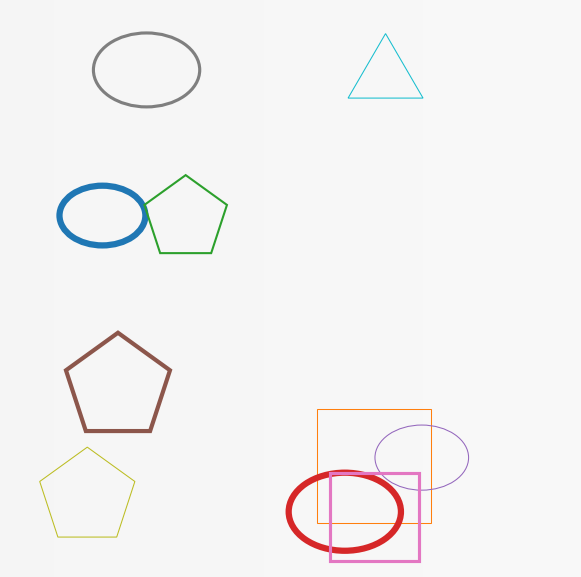[{"shape": "oval", "thickness": 3, "radius": 0.37, "center": [0.176, 0.626]}, {"shape": "square", "thickness": 0.5, "radius": 0.49, "center": [0.644, 0.192]}, {"shape": "pentagon", "thickness": 1, "radius": 0.37, "center": [0.319, 0.621]}, {"shape": "oval", "thickness": 3, "radius": 0.48, "center": [0.593, 0.113]}, {"shape": "oval", "thickness": 0.5, "radius": 0.4, "center": [0.726, 0.207]}, {"shape": "pentagon", "thickness": 2, "radius": 0.47, "center": [0.203, 0.329]}, {"shape": "square", "thickness": 1.5, "radius": 0.38, "center": [0.645, 0.103]}, {"shape": "oval", "thickness": 1.5, "radius": 0.46, "center": [0.252, 0.878]}, {"shape": "pentagon", "thickness": 0.5, "radius": 0.43, "center": [0.15, 0.139]}, {"shape": "triangle", "thickness": 0.5, "radius": 0.37, "center": [0.663, 0.867]}]